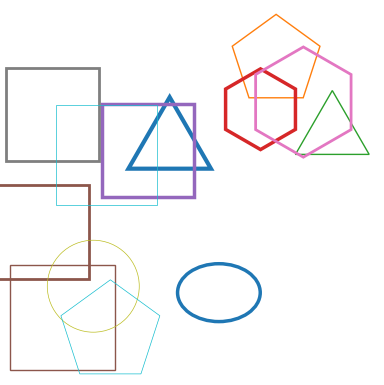[{"shape": "oval", "thickness": 2.5, "radius": 0.54, "center": [0.569, 0.24]}, {"shape": "triangle", "thickness": 3, "radius": 0.62, "center": [0.441, 0.624]}, {"shape": "pentagon", "thickness": 1, "radius": 0.6, "center": [0.717, 0.843]}, {"shape": "triangle", "thickness": 1, "radius": 0.55, "center": [0.863, 0.654]}, {"shape": "hexagon", "thickness": 2.5, "radius": 0.52, "center": [0.677, 0.716]}, {"shape": "square", "thickness": 2.5, "radius": 0.6, "center": [0.385, 0.609]}, {"shape": "square", "thickness": 1, "radius": 0.68, "center": [0.163, 0.175]}, {"shape": "square", "thickness": 2, "radius": 0.61, "center": [0.108, 0.397]}, {"shape": "hexagon", "thickness": 2, "radius": 0.72, "center": [0.788, 0.735]}, {"shape": "square", "thickness": 2, "radius": 0.6, "center": [0.137, 0.704]}, {"shape": "circle", "thickness": 0.5, "radius": 0.6, "center": [0.242, 0.257]}, {"shape": "pentagon", "thickness": 0.5, "radius": 0.68, "center": [0.287, 0.138]}, {"shape": "square", "thickness": 0.5, "radius": 0.65, "center": [0.277, 0.597]}]